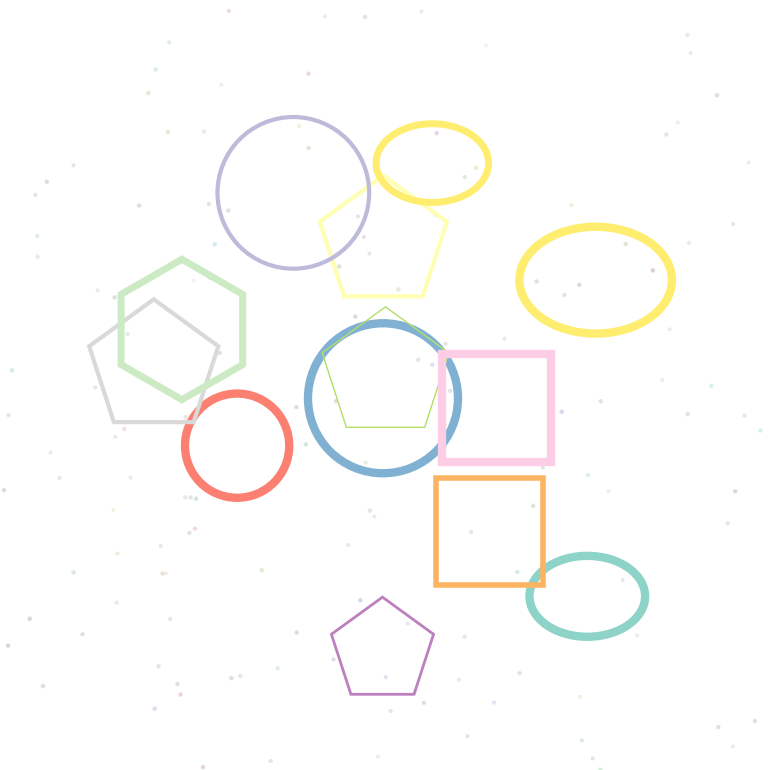[{"shape": "oval", "thickness": 3, "radius": 0.38, "center": [0.763, 0.226]}, {"shape": "pentagon", "thickness": 1.5, "radius": 0.43, "center": [0.498, 0.685]}, {"shape": "circle", "thickness": 1.5, "radius": 0.49, "center": [0.381, 0.75]}, {"shape": "circle", "thickness": 3, "radius": 0.34, "center": [0.308, 0.421]}, {"shape": "circle", "thickness": 3, "radius": 0.49, "center": [0.497, 0.483]}, {"shape": "square", "thickness": 2, "radius": 0.35, "center": [0.635, 0.309]}, {"shape": "pentagon", "thickness": 0.5, "radius": 0.43, "center": [0.501, 0.515]}, {"shape": "square", "thickness": 3, "radius": 0.35, "center": [0.644, 0.47]}, {"shape": "pentagon", "thickness": 1.5, "radius": 0.44, "center": [0.2, 0.523]}, {"shape": "pentagon", "thickness": 1, "radius": 0.35, "center": [0.497, 0.155]}, {"shape": "hexagon", "thickness": 2.5, "radius": 0.46, "center": [0.236, 0.572]}, {"shape": "oval", "thickness": 2.5, "radius": 0.37, "center": [0.561, 0.788]}, {"shape": "oval", "thickness": 3, "radius": 0.5, "center": [0.774, 0.636]}]